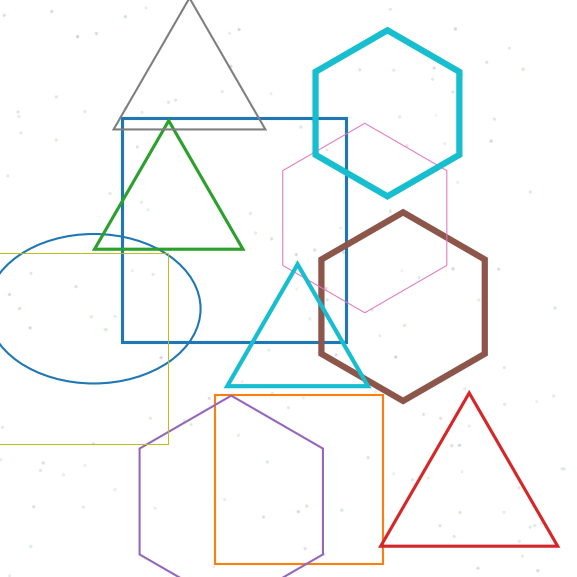[{"shape": "oval", "thickness": 1, "radius": 0.92, "center": [0.162, 0.465]}, {"shape": "square", "thickness": 1.5, "radius": 0.97, "center": [0.405, 0.601]}, {"shape": "square", "thickness": 1, "radius": 0.73, "center": [0.517, 0.169]}, {"shape": "triangle", "thickness": 1.5, "radius": 0.74, "center": [0.292, 0.642]}, {"shape": "triangle", "thickness": 1.5, "radius": 0.88, "center": [0.812, 0.142]}, {"shape": "hexagon", "thickness": 1, "radius": 0.92, "center": [0.4, 0.131]}, {"shape": "hexagon", "thickness": 3, "radius": 0.82, "center": [0.698, 0.468]}, {"shape": "hexagon", "thickness": 0.5, "radius": 0.82, "center": [0.632, 0.622]}, {"shape": "triangle", "thickness": 1, "radius": 0.76, "center": [0.328, 0.851]}, {"shape": "square", "thickness": 0.5, "radius": 0.83, "center": [0.125, 0.396]}, {"shape": "hexagon", "thickness": 3, "radius": 0.72, "center": [0.671, 0.803]}, {"shape": "triangle", "thickness": 2, "radius": 0.7, "center": [0.515, 0.401]}]